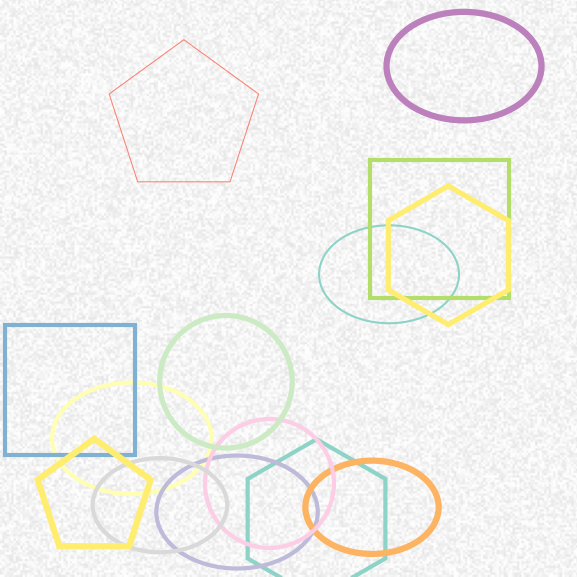[{"shape": "hexagon", "thickness": 2, "radius": 0.69, "center": [0.548, 0.101]}, {"shape": "oval", "thickness": 1, "radius": 0.61, "center": [0.674, 0.524]}, {"shape": "oval", "thickness": 2, "radius": 0.69, "center": [0.228, 0.24]}, {"shape": "oval", "thickness": 2, "radius": 0.7, "center": [0.41, 0.112]}, {"shape": "pentagon", "thickness": 0.5, "radius": 0.68, "center": [0.318, 0.794]}, {"shape": "square", "thickness": 2, "radius": 0.56, "center": [0.121, 0.324]}, {"shape": "oval", "thickness": 3, "radius": 0.58, "center": [0.644, 0.121]}, {"shape": "square", "thickness": 2, "radius": 0.6, "center": [0.761, 0.602]}, {"shape": "circle", "thickness": 2, "radius": 0.56, "center": [0.467, 0.162]}, {"shape": "oval", "thickness": 2, "radius": 0.58, "center": [0.277, 0.124]}, {"shape": "oval", "thickness": 3, "radius": 0.67, "center": [0.803, 0.885]}, {"shape": "circle", "thickness": 2.5, "radius": 0.57, "center": [0.391, 0.338]}, {"shape": "pentagon", "thickness": 3, "radius": 0.51, "center": [0.163, 0.137]}, {"shape": "hexagon", "thickness": 2.5, "radius": 0.6, "center": [0.776, 0.557]}]